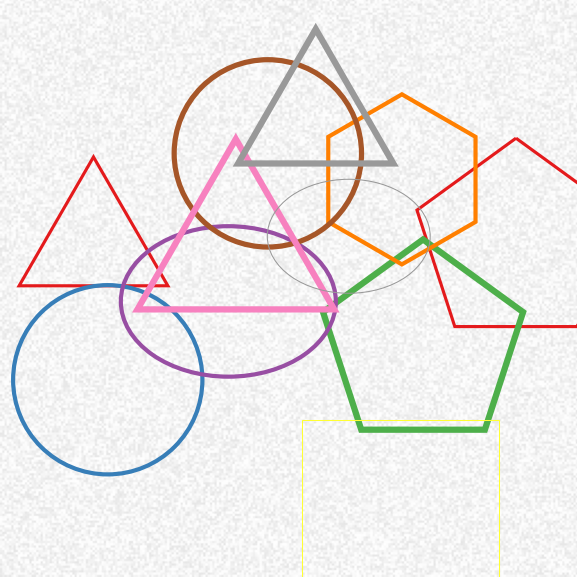[{"shape": "pentagon", "thickness": 1.5, "radius": 0.9, "center": [0.894, 0.58]}, {"shape": "triangle", "thickness": 1.5, "radius": 0.74, "center": [0.162, 0.579]}, {"shape": "circle", "thickness": 2, "radius": 0.82, "center": [0.187, 0.342]}, {"shape": "pentagon", "thickness": 3, "radius": 0.91, "center": [0.733, 0.402]}, {"shape": "oval", "thickness": 2, "radius": 0.93, "center": [0.395, 0.477]}, {"shape": "hexagon", "thickness": 2, "radius": 0.74, "center": [0.696, 0.689]}, {"shape": "square", "thickness": 0.5, "radius": 0.85, "center": [0.693, 0.101]}, {"shape": "circle", "thickness": 2.5, "radius": 0.81, "center": [0.464, 0.734]}, {"shape": "triangle", "thickness": 3, "radius": 0.98, "center": [0.408, 0.562]}, {"shape": "oval", "thickness": 0.5, "radius": 0.71, "center": [0.604, 0.59]}, {"shape": "triangle", "thickness": 3, "radius": 0.78, "center": [0.547, 0.794]}]